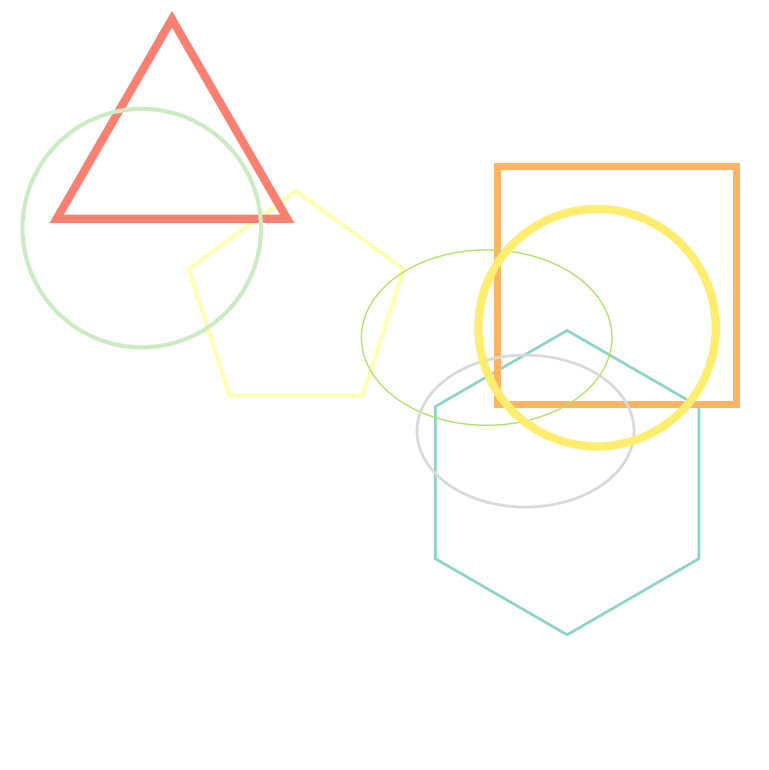[{"shape": "hexagon", "thickness": 1, "radius": 0.99, "center": [0.736, 0.373]}, {"shape": "pentagon", "thickness": 1.5, "radius": 0.73, "center": [0.385, 0.605]}, {"shape": "triangle", "thickness": 3, "radius": 0.86, "center": [0.223, 0.802]}, {"shape": "square", "thickness": 2.5, "radius": 0.78, "center": [0.801, 0.63]}, {"shape": "oval", "thickness": 0.5, "radius": 0.81, "center": [0.632, 0.562]}, {"shape": "oval", "thickness": 1, "radius": 0.7, "center": [0.682, 0.44]}, {"shape": "circle", "thickness": 1.5, "radius": 0.77, "center": [0.184, 0.704]}, {"shape": "circle", "thickness": 3, "radius": 0.77, "center": [0.775, 0.574]}]